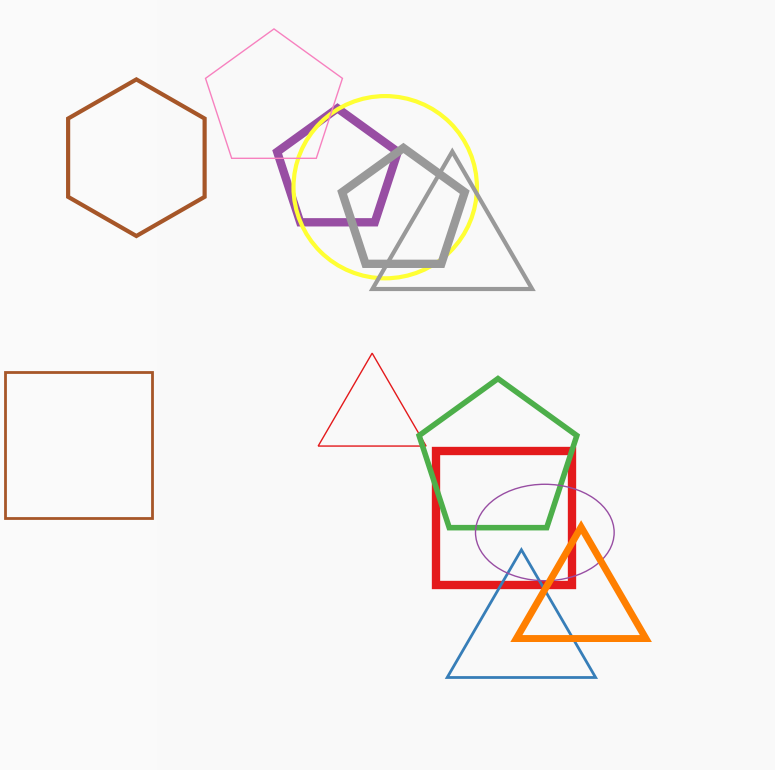[{"shape": "square", "thickness": 3, "radius": 0.44, "center": [0.65, 0.327]}, {"shape": "triangle", "thickness": 0.5, "radius": 0.4, "center": [0.48, 0.461]}, {"shape": "triangle", "thickness": 1, "radius": 0.55, "center": [0.673, 0.175]}, {"shape": "pentagon", "thickness": 2, "radius": 0.53, "center": [0.643, 0.401]}, {"shape": "pentagon", "thickness": 3, "radius": 0.41, "center": [0.435, 0.778]}, {"shape": "oval", "thickness": 0.5, "radius": 0.45, "center": [0.703, 0.308]}, {"shape": "triangle", "thickness": 2.5, "radius": 0.48, "center": [0.75, 0.219]}, {"shape": "circle", "thickness": 1.5, "radius": 0.59, "center": [0.497, 0.757]}, {"shape": "hexagon", "thickness": 1.5, "radius": 0.51, "center": [0.176, 0.795]}, {"shape": "square", "thickness": 1, "radius": 0.47, "center": [0.102, 0.422]}, {"shape": "pentagon", "thickness": 0.5, "radius": 0.46, "center": [0.354, 0.87]}, {"shape": "triangle", "thickness": 1.5, "radius": 0.59, "center": [0.584, 0.684]}, {"shape": "pentagon", "thickness": 3, "radius": 0.42, "center": [0.521, 0.725]}]